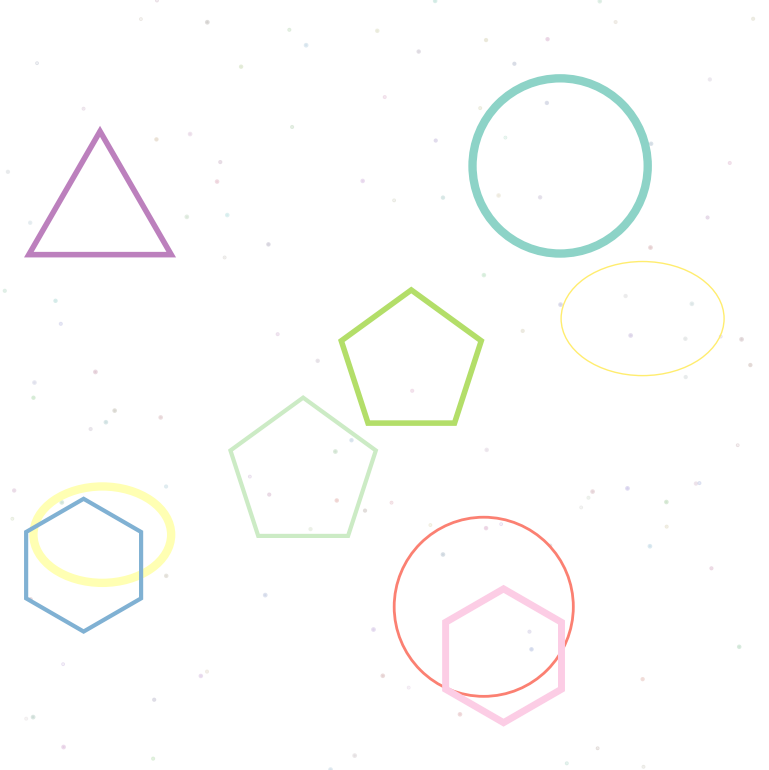[{"shape": "circle", "thickness": 3, "radius": 0.57, "center": [0.727, 0.785]}, {"shape": "oval", "thickness": 3, "radius": 0.45, "center": [0.133, 0.306]}, {"shape": "circle", "thickness": 1, "radius": 0.58, "center": [0.628, 0.212]}, {"shape": "hexagon", "thickness": 1.5, "radius": 0.43, "center": [0.109, 0.266]}, {"shape": "pentagon", "thickness": 2, "radius": 0.48, "center": [0.534, 0.528]}, {"shape": "hexagon", "thickness": 2.5, "radius": 0.43, "center": [0.654, 0.148]}, {"shape": "triangle", "thickness": 2, "radius": 0.53, "center": [0.13, 0.723]}, {"shape": "pentagon", "thickness": 1.5, "radius": 0.5, "center": [0.394, 0.384]}, {"shape": "oval", "thickness": 0.5, "radius": 0.53, "center": [0.835, 0.586]}]